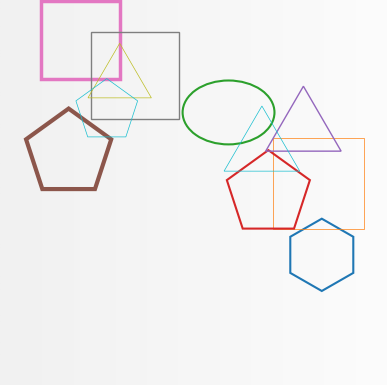[{"shape": "hexagon", "thickness": 1.5, "radius": 0.47, "center": [0.83, 0.338]}, {"shape": "square", "thickness": 0.5, "radius": 0.59, "center": [0.822, 0.524]}, {"shape": "oval", "thickness": 1.5, "radius": 0.59, "center": [0.59, 0.708]}, {"shape": "pentagon", "thickness": 1.5, "radius": 0.56, "center": [0.693, 0.497]}, {"shape": "triangle", "thickness": 1, "radius": 0.56, "center": [0.783, 0.664]}, {"shape": "pentagon", "thickness": 3, "radius": 0.58, "center": [0.177, 0.602]}, {"shape": "square", "thickness": 2.5, "radius": 0.51, "center": [0.208, 0.896]}, {"shape": "square", "thickness": 1, "radius": 0.57, "center": [0.348, 0.805]}, {"shape": "triangle", "thickness": 0.5, "radius": 0.47, "center": [0.309, 0.793]}, {"shape": "triangle", "thickness": 0.5, "radius": 0.56, "center": [0.676, 0.612]}, {"shape": "pentagon", "thickness": 0.5, "radius": 0.42, "center": [0.276, 0.712]}]